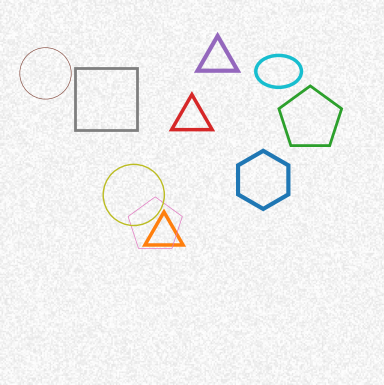[{"shape": "hexagon", "thickness": 3, "radius": 0.38, "center": [0.684, 0.533]}, {"shape": "triangle", "thickness": 2.5, "radius": 0.29, "center": [0.426, 0.392]}, {"shape": "pentagon", "thickness": 2, "radius": 0.43, "center": [0.806, 0.691]}, {"shape": "triangle", "thickness": 2.5, "radius": 0.3, "center": [0.498, 0.694]}, {"shape": "triangle", "thickness": 3, "radius": 0.3, "center": [0.565, 0.846]}, {"shape": "circle", "thickness": 0.5, "radius": 0.33, "center": [0.118, 0.809]}, {"shape": "pentagon", "thickness": 0.5, "radius": 0.37, "center": [0.403, 0.415]}, {"shape": "square", "thickness": 2, "radius": 0.4, "center": [0.275, 0.743]}, {"shape": "circle", "thickness": 1, "radius": 0.4, "center": [0.347, 0.494]}, {"shape": "oval", "thickness": 2.5, "radius": 0.3, "center": [0.724, 0.815]}]